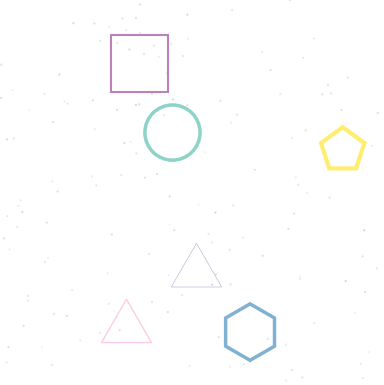[{"shape": "circle", "thickness": 2.5, "radius": 0.36, "center": [0.448, 0.656]}, {"shape": "triangle", "thickness": 0.5, "radius": 0.38, "center": [0.51, 0.292]}, {"shape": "hexagon", "thickness": 2.5, "radius": 0.37, "center": [0.65, 0.137]}, {"shape": "triangle", "thickness": 1, "radius": 0.37, "center": [0.329, 0.148]}, {"shape": "square", "thickness": 1.5, "radius": 0.37, "center": [0.363, 0.834]}, {"shape": "pentagon", "thickness": 3, "radius": 0.3, "center": [0.89, 0.61]}]